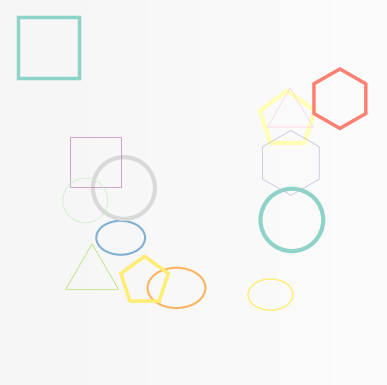[{"shape": "circle", "thickness": 3, "radius": 0.4, "center": [0.753, 0.429]}, {"shape": "square", "thickness": 2.5, "radius": 0.39, "center": [0.125, 0.878]}, {"shape": "pentagon", "thickness": 3, "radius": 0.37, "center": [0.742, 0.689]}, {"shape": "hexagon", "thickness": 0.5, "radius": 0.42, "center": [0.751, 0.577]}, {"shape": "hexagon", "thickness": 2.5, "radius": 0.39, "center": [0.877, 0.744]}, {"shape": "oval", "thickness": 1.5, "radius": 0.32, "center": [0.311, 0.382]}, {"shape": "oval", "thickness": 1.5, "radius": 0.37, "center": [0.455, 0.252]}, {"shape": "triangle", "thickness": 0.5, "radius": 0.39, "center": [0.238, 0.288]}, {"shape": "triangle", "thickness": 0.5, "radius": 0.34, "center": [0.749, 0.704]}, {"shape": "circle", "thickness": 3, "radius": 0.4, "center": [0.32, 0.512]}, {"shape": "square", "thickness": 0.5, "radius": 0.33, "center": [0.247, 0.579]}, {"shape": "circle", "thickness": 0.5, "radius": 0.29, "center": [0.22, 0.479]}, {"shape": "oval", "thickness": 1, "radius": 0.29, "center": [0.698, 0.235]}, {"shape": "pentagon", "thickness": 2.5, "radius": 0.32, "center": [0.373, 0.27]}]